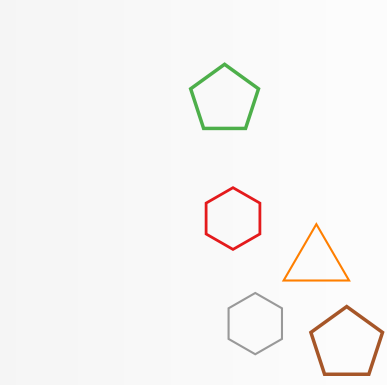[{"shape": "hexagon", "thickness": 2, "radius": 0.4, "center": [0.601, 0.432]}, {"shape": "pentagon", "thickness": 2.5, "radius": 0.46, "center": [0.58, 0.741]}, {"shape": "triangle", "thickness": 1.5, "radius": 0.49, "center": [0.816, 0.32]}, {"shape": "pentagon", "thickness": 2.5, "radius": 0.49, "center": [0.895, 0.107]}, {"shape": "hexagon", "thickness": 1.5, "radius": 0.4, "center": [0.659, 0.159]}]